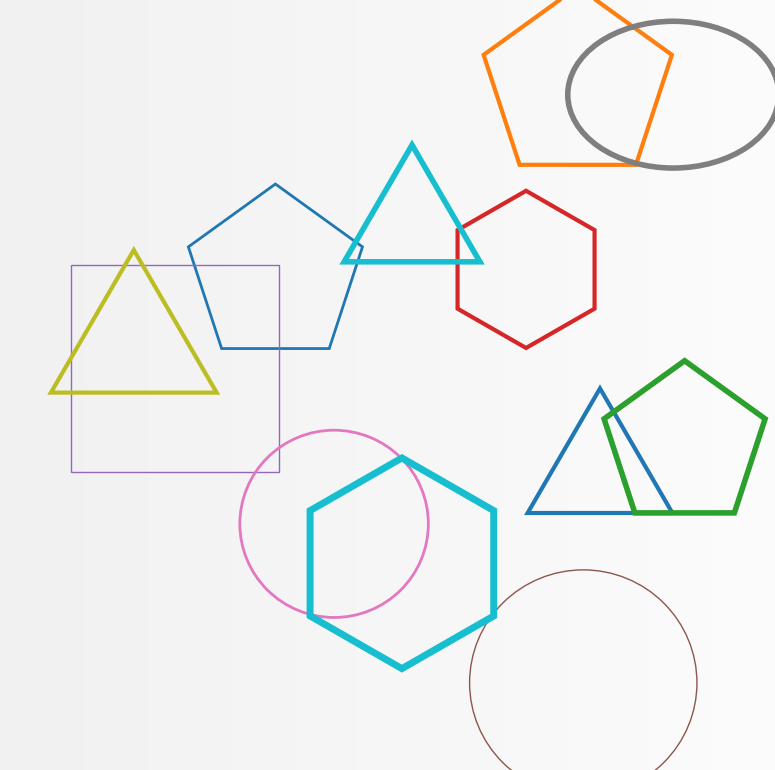[{"shape": "triangle", "thickness": 1.5, "radius": 0.54, "center": [0.774, 0.388]}, {"shape": "pentagon", "thickness": 1, "radius": 0.59, "center": [0.355, 0.643]}, {"shape": "pentagon", "thickness": 1.5, "radius": 0.64, "center": [0.746, 0.889]}, {"shape": "pentagon", "thickness": 2, "radius": 0.55, "center": [0.883, 0.422]}, {"shape": "hexagon", "thickness": 1.5, "radius": 0.51, "center": [0.679, 0.65]}, {"shape": "square", "thickness": 0.5, "radius": 0.67, "center": [0.226, 0.521]}, {"shape": "circle", "thickness": 0.5, "radius": 0.73, "center": [0.753, 0.113]}, {"shape": "circle", "thickness": 1, "radius": 0.61, "center": [0.431, 0.32]}, {"shape": "oval", "thickness": 2, "radius": 0.68, "center": [0.869, 0.877]}, {"shape": "triangle", "thickness": 1.5, "radius": 0.62, "center": [0.173, 0.552]}, {"shape": "hexagon", "thickness": 2.5, "radius": 0.68, "center": [0.519, 0.268]}, {"shape": "triangle", "thickness": 2, "radius": 0.51, "center": [0.532, 0.711]}]